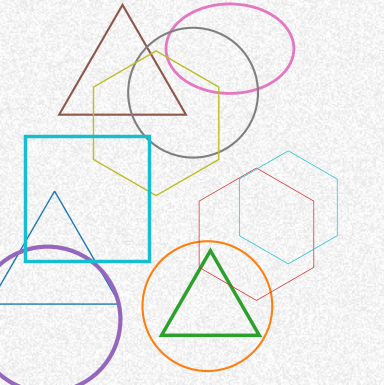[{"shape": "triangle", "thickness": 1, "radius": 0.98, "center": [0.142, 0.308]}, {"shape": "circle", "thickness": 1.5, "radius": 0.84, "center": [0.539, 0.205]}, {"shape": "triangle", "thickness": 2.5, "radius": 0.73, "center": [0.547, 0.202]}, {"shape": "hexagon", "thickness": 0.5, "radius": 0.86, "center": [0.666, 0.392]}, {"shape": "circle", "thickness": 3, "radius": 0.95, "center": [0.124, 0.17]}, {"shape": "triangle", "thickness": 1.5, "radius": 0.95, "center": [0.318, 0.797]}, {"shape": "oval", "thickness": 2, "radius": 0.83, "center": [0.597, 0.874]}, {"shape": "circle", "thickness": 1.5, "radius": 0.84, "center": [0.502, 0.759]}, {"shape": "hexagon", "thickness": 1, "radius": 0.94, "center": [0.406, 0.68]}, {"shape": "hexagon", "thickness": 0.5, "radius": 0.73, "center": [0.749, 0.461]}, {"shape": "square", "thickness": 2.5, "radius": 0.81, "center": [0.226, 0.485]}]